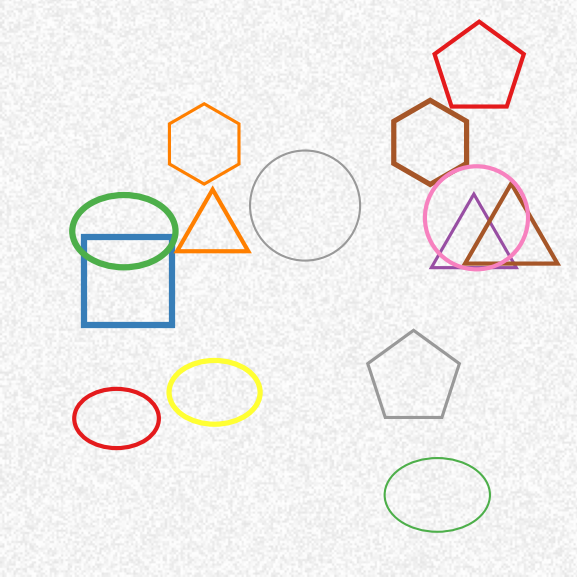[{"shape": "pentagon", "thickness": 2, "radius": 0.41, "center": [0.83, 0.88]}, {"shape": "oval", "thickness": 2, "radius": 0.37, "center": [0.202, 0.274]}, {"shape": "square", "thickness": 3, "radius": 0.38, "center": [0.222, 0.512]}, {"shape": "oval", "thickness": 3, "radius": 0.45, "center": [0.215, 0.599]}, {"shape": "oval", "thickness": 1, "radius": 0.46, "center": [0.757, 0.142]}, {"shape": "triangle", "thickness": 1.5, "radius": 0.42, "center": [0.821, 0.578]}, {"shape": "triangle", "thickness": 2, "radius": 0.36, "center": [0.368, 0.6]}, {"shape": "hexagon", "thickness": 1.5, "radius": 0.35, "center": [0.354, 0.75]}, {"shape": "oval", "thickness": 2.5, "radius": 0.39, "center": [0.372, 0.32]}, {"shape": "triangle", "thickness": 2, "radius": 0.46, "center": [0.885, 0.589]}, {"shape": "hexagon", "thickness": 2.5, "radius": 0.36, "center": [0.745, 0.753]}, {"shape": "circle", "thickness": 2, "radius": 0.45, "center": [0.825, 0.622]}, {"shape": "circle", "thickness": 1, "radius": 0.48, "center": [0.528, 0.643]}, {"shape": "pentagon", "thickness": 1.5, "radius": 0.42, "center": [0.716, 0.344]}]